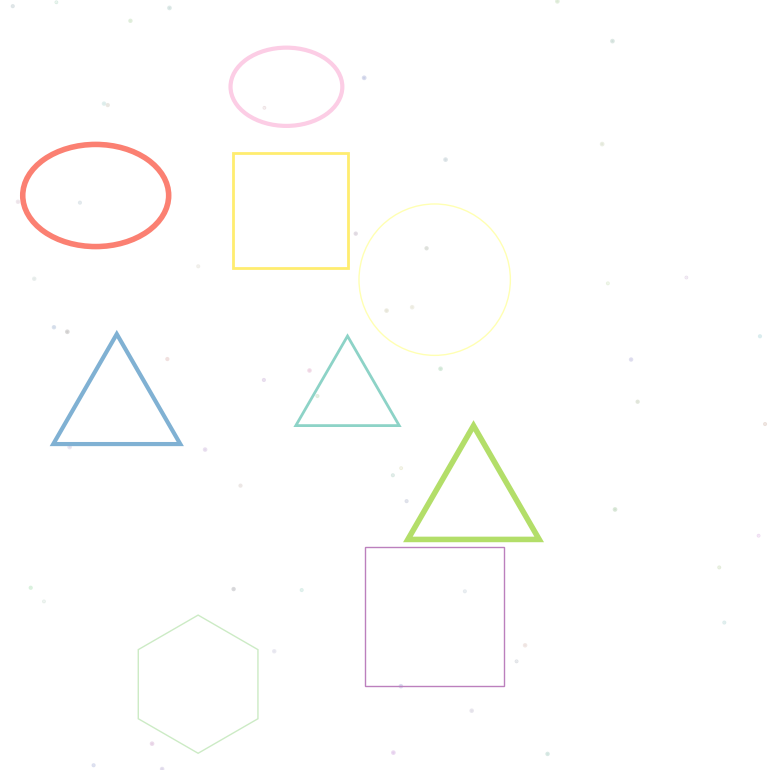[{"shape": "triangle", "thickness": 1, "radius": 0.39, "center": [0.451, 0.486]}, {"shape": "circle", "thickness": 0.5, "radius": 0.49, "center": [0.565, 0.637]}, {"shape": "oval", "thickness": 2, "radius": 0.47, "center": [0.124, 0.746]}, {"shape": "triangle", "thickness": 1.5, "radius": 0.48, "center": [0.152, 0.471]}, {"shape": "triangle", "thickness": 2, "radius": 0.49, "center": [0.615, 0.349]}, {"shape": "oval", "thickness": 1.5, "radius": 0.36, "center": [0.372, 0.887]}, {"shape": "square", "thickness": 0.5, "radius": 0.45, "center": [0.564, 0.199]}, {"shape": "hexagon", "thickness": 0.5, "radius": 0.45, "center": [0.257, 0.111]}, {"shape": "square", "thickness": 1, "radius": 0.38, "center": [0.377, 0.727]}]